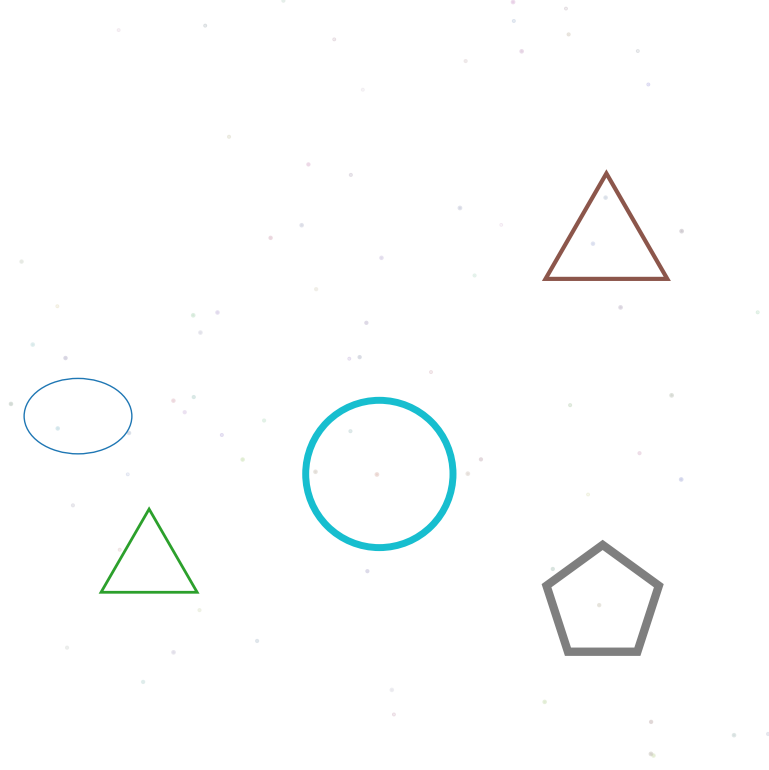[{"shape": "oval", "thickness": 0.5, "radius": 0.35, "center": [0.101, 0.46]}, {"shape": "triangle", "thickness": 1, "radius": 0.36, "center": [0.194, 0.267]}, {"shape": "triangle", "thickness": 1.5, "radius": 0.46, "center": [0.788, 0.683]}, {"shape": "pentagon", "thickness": 3, "radius": 0.38, "center": [0.783, 0.216]}, {"shape": "circle", "thickness": 2.5, "radius": 0.48, "center": [0.493, 0.384]}]